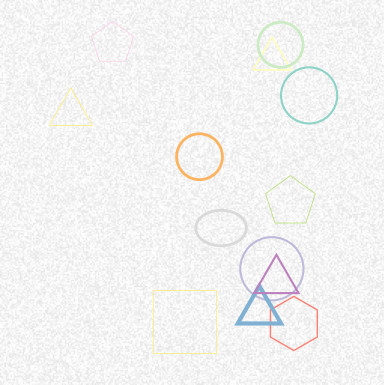[{"shape": "circle", "thickness": 1.5, "radius": 0.36, "center": [0.803, 0.752]}, {"shape": "triangle", "thickness": 1, "radius": 0.29, "center": [0.707, 0.847]}, {"shape": "circle", "thickness": 1.5, "radius": 0.41, "center": [0.706, 0.302]}, {"shape": "hexagon", "thickness": 1, "radius": 0.35, "center": [0.763, 0.16]}, {"shape": "triangle", "thickness": 3, "radius": 0.33, "center": [0.674, 0.192]}, {"shape": "circle", "thickness": 2, "radius": 0.3, "center": [0.518, 0.593]}, {"shape": "pentagon", "thickness": 0.5, "radius": 0.34, "center": [0.754, 0.476]}, {"shape": "pentagon", "thickness": 0.5, "radius": 0.29, "center": [0.292, 0.888]}, {"shape": "oval", "thickness": 2, "radius": 0.33, "center": [0.574, 0.408]}, {"shape": "triangle", "thickness": 1.5, "radius": 0.33, "center": [0.718, 0.272]}, {"shape": "circle", "thickness": 2, "radius": 0.29, "center": [0.729, 0.884]}, {"shape": "triangle", "thickness": 0.5, "radius": 0.32, "center": [0.184, 0.707]}, {"shape": "square", "thickness": 0.5, "radius": 0.41, "center": [0.479, 0.165]}]